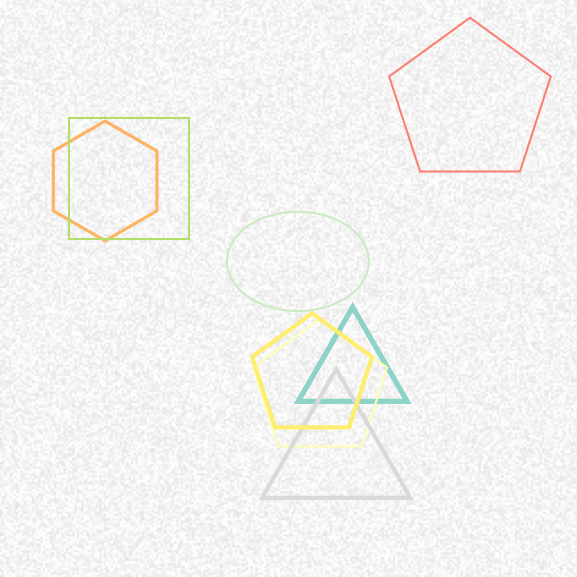[{"shape": "triangle", "thickness": 2.5, "radius": 0.54, "center": [0.611, 0.359]}, {"shape": "pentagon", "thickness": 1, "radius": 0.61, "center": [0.554, 0.325]}, {"shape": "pentagon", "thickness": 1, "radius": 0.74, "center": [0.814, 0.821]}, {"shape": "hexagon", "thickness": 1.5, "radius": 0.52, "center": [0.182, 0.686]}, {"shape": "square", "thickness": 1, "radius": 0.52, "center": [0.223, 0.69]}, {"shape": "triangle", "thickness": 2, "radius": 0.74, "center": [0.582, 0.211]}, {"shape": "oval", "thickness": 1, "radius": 0.61, "center": [0.516, 0.547]}, {"shape": "pentagon", "thickness": 2, "radius": 0.55, "center": [0.54, 0.347]}]